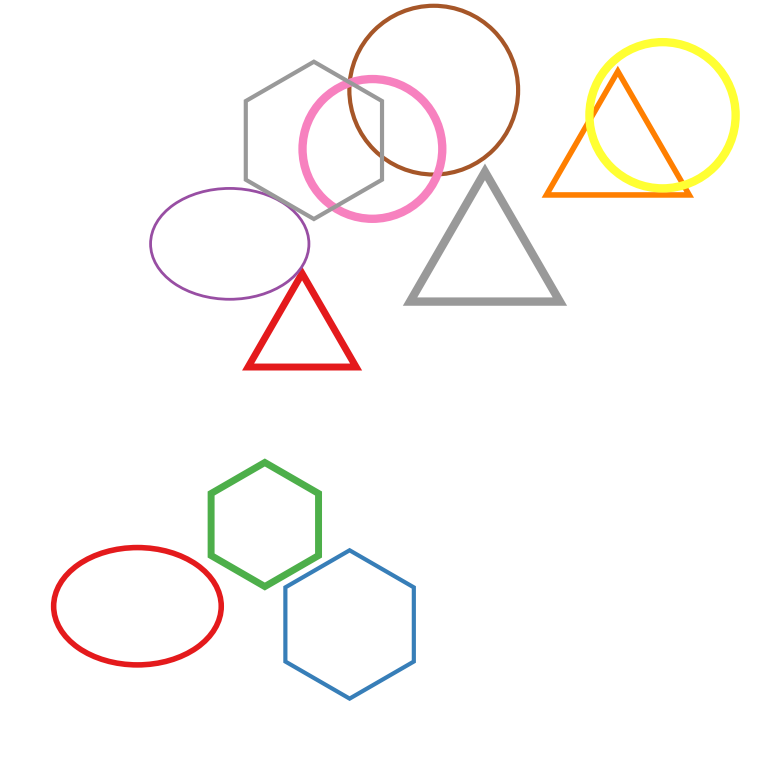[{"shape": "triangle", "thickness": 2.5, "radius": 0.41, "center": [0.392, 0.564]}, {"shape": "oval", "thickness": 2, "radius": 0.54, "center": [0.179, 0.213]}, {"shape": "hexagon", "thickness": 1.5, "radius": 0.48, "center": [0.454, 0.189]}, {"shape": "hexagon", "thickness": 2.5, "radius": 0.4, "center": [0.344, 0.319]}, {"shape": "oval", "thickness": 1, "radius": 0.51, "center": [0.298, 0.683]}, {"shape": "triangle", "thickness": 2, "radius": 0.54, "center": [0.802, 0.8]}, {"shape": "circle", "thickness": 3, "radius": 0.47, "center": [0.86, 0.85]}, {"shape": "circle", "thickness": 1.5, "radius": 0.55, "center": [0.563, 0.883]}, {"shape": "circle", "thickness": 3, "radius": 0.45, "center": [0.484, 0.807]}, {"shape": "triangle", "thickness": 3, "radius": 0.56, "center": [0.63, 0.664]}, {"shape": "hexagon", "thickness": 1.5, "radius": 0.51, "center": [0.408, 0.818]}]